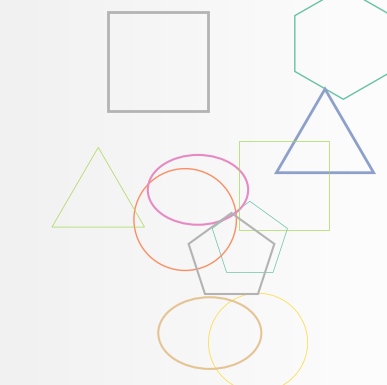[{"shape": "pentagon", "thickness": 0.5, "radius": 0.51, "center": [0.645, 0.375]}, {"shape": "hexagon", "thickness": 1, "radius": 0.72, "center": [0.886, 0.887]}, {"shape": "circle", "thickness": 1, "radius": 0.66, "center": [0.478, 0.43]}, {"shape": "triangle", "thickness": 2, "radius": 0.72, "center": [0.839, 0.624]}, {"shape": "oval", "thickness": 1.5, "radius": 0.65, "center": [0.511, 0.507]}, {"shape": "triangle", "thickness": 0.5, "radius": 0.69, "center": [0.253, 0.479]}, {"shape": "square", "thickness": 0.5, "radius": 0.58, "center": [0.733, 0.518]}, {"shape": "circle", "thickness": 0.5, "radius": 0.64, "center": [0.666, 0.11]}, {"shape": "oval", "thickness": 1.5, "radius": 0.66, "center": [0.541, 0.135]}, {"shape": "pentagon", "thickness": 1.5, "radius": 0.58, "center": [0.597, 0.33]}, {"shape": "square", "thickness": 2, "radius": 0.65, "center": [0.408, 0.84]}]